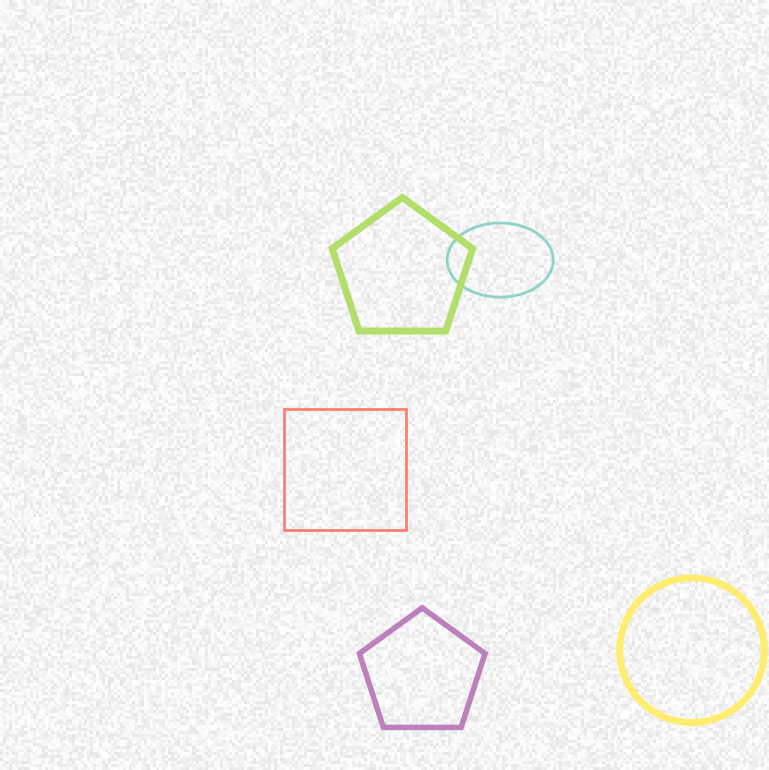[{"shape": "oval", "thickness": 1, "radius": 0.34, "center": [0.65, 0.662]}, {"shape": "square", "thickness": 1, "radius": 0.4, "center": [0.448, 0.39]}, {"shape": "pentagon", "thickness": 2.5, "radius": 0.48, "center": [0.523, 0.648]}, {"shape": "pentagon", "thickness": 2, "radius": 0.43, "center": [0.548, 0.125]}, {"shape": "circle", "thickness": 2.5, "radius": 0.47, "center": [0.899, 0.156]}]